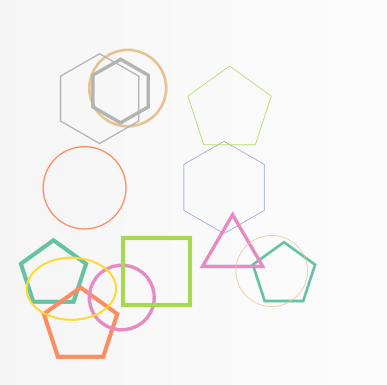[{"shape": "pentagon", "thickness": 2, "radius": 0.42, "center": [0.733, 0.286]}, {"shape": "pentagon", "thickness": 3, "radius": 0.44, "center": [0.138, 0.288]}, {"shape": "pentagon", "thickness": 3, "radius": 0.5, "center": [0.208, 0.154]}, {"shape": "circle", "thickness": 1, "radius": 0.53, "center": [0.218, 0.512]}, {"shape": "hexagon", "thickness": 0.5, "radius": 0.6, "center": [0.578, 0.513]}, {"shape": "circle", "thickness": 2.5, "radius": 0.42, "center": [0.314, 0.227]}, {"shape": "triangle", "thickness": 2.5, "radius": 0.45, "center": [0.6, 0.353]}, {"shape": "pentagon", "thickness": 0.5, "radius": 0.57, "center": [0.592, 0.715]}, {"shape": "square", "thickness": 3, "radius": 0.44, "center": [0.404, 0.296]}, {"shape": "oval", "thickness": 1.5, "radius": 0.58, "center": [0.184, 0.25]}, {"shape": "circle", "thickness": 0.5, "radius": 0.46, "center": [0.701, 0.296]}, {"shape": "circle", "thickness": 2, "radius": 0.5, "center": [0.33, 0.771]}, {"shape": "hexagon", "thickness": 1, "radius": 0.58, "center": [0.257, 0.744]}, {"shape": "hexagon", "thickness": 2.5, "radius": 0.41, "center": [0.311, 0.763]}]